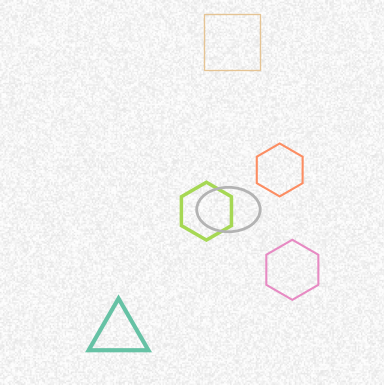[{"shape": "triangle", "thickness": 3, "radius": 0.45, "center": [0.308, 0.135]}, {"shape": "hexagon", "thickness": 1.5, "radius": 0.34, "center": [0.726, 0.559]}, {"shape": "hexagon", "thickness": 1.5, "radius": 0.39, "center": [0.759, 0.299]}, {"shape": "hexagon", "thickness": 2.5, "radius": 0.38, "center": [0.536, 0.452]}, {"shape": "square", "thickness": 1, "radius": 0.36, "center": [0.603, 0.891]}, {"shape": "oval", "thickness": 2, "radius": 0.41, "center": [0.593, 0.456]}]